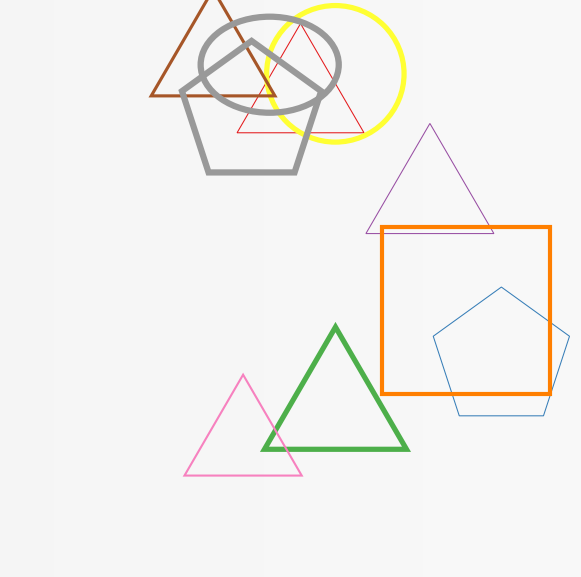[{"shape": "triangle", "thickness": 0.5, "radius": 0.63, "center": [0.517, 0.832]}, {"shape": "pentagon", "thickness": 0.5, "radius": 0.62, "center": [0.863, 0.379]}, {"shape": "triangle", "thickness": 2.5, "radius": 0.71, "center": [0.577, 0.292]}, {"shape": "triangle", "thickness": 0.5, "radius": 0.64, "center": [0.74, 0.658]}, {"shape": "square", "thickness": 2, "radius": 0.72, "center": [0.802, 0.461]}, {"shape": "circle", "thickness": 2.5, "radius": 0.59, "center": [0.577, 0.871]}, {"shape": "triangle", "thickness": 1.5, "radius": 0.61, "center": [0.367, 0.895]}, {"shape": "triangle", "thickness": 1, "radius": 0.58, "center": [0.418, 0.234]}, {"shape": "oval", "thickness": 3, "radius": 0.59, "center": [0.464, 0.887]}, {"shape": "pentagon", "thickness": 3, "radius": 0.63, "center": [0.433, 0.802]}]